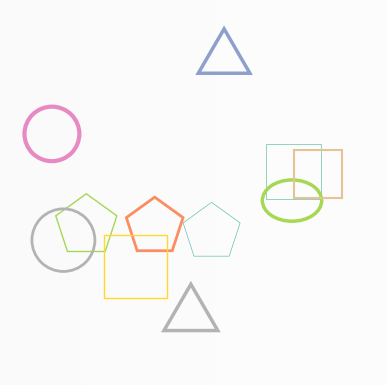[{"shape": "square", "thickness": 0.5, "radius": 0.36, "center": [0.758, 0.555]}, {"shape": "pentagon", "thickness": 0.5, "radius": 0.39, "center": [0.546, 0.397]}, {"shape": "pentagon", "thickness": 2, "radius": 0.38, "center": [0.399, 0.411]}, {"shape": "triangle", "thickness": 2.5, "radius": 0.38, "center": [0.578, 0.848]}, {"shape": "circle", "thickness": 3, "radius": 0.35, "center": [0.134, 0.652]}, {"shape": "pentagon", "thickness": 1, "radius": 0.41, "center": [0.223, 0.414]}, {"shape": "oval", "thickness": 2.5, "radius": 0.38, "center": [0.754, 0.479]}, {"shape": "square", "thickness": 1, "radius": 0.41, "center": [0.35, 0.308]}, {"shape": "square", "thickness": 1.5, "radius": 0.31, "center": [0.821, 0.549]}, {"shape": "circle", "thickness": 2, "radius": 0.41, "center": [0.164, 0.376]}, {"shape": "triangle", "thickness": 2.5, "radius": 0.4, "center": [0.493, 0.182]}]